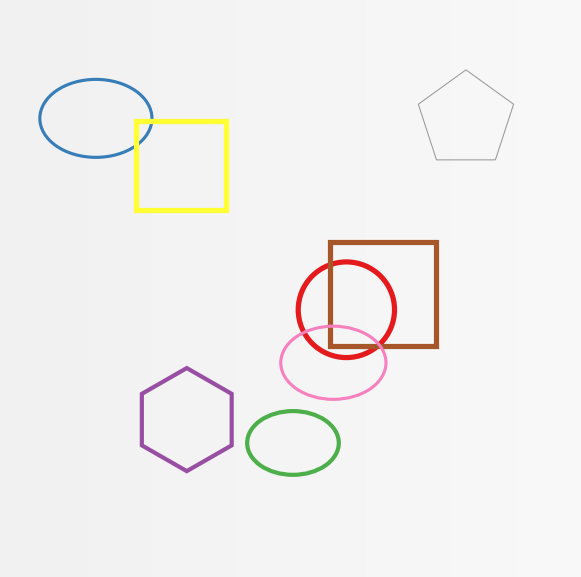[{"shape": "circle", "thickness": 2.5, "radius": 0.41, "center": [0.596, 0.463]}, {"shape": "oval", "thickness": 1.5, "radius": 0.48, "center": [0.165, 0.794]}, {"shape": "oval", "thickness": 2, "radius": 0.39, "center": [0.504, 0.232]}, {"shape": "hexagon", "thickness": 2, "radius": 0.45, "center": [0.321, 0.273]}, {"shape": "square", "thickness": 2.5, "radius": 0.39, "center": [0.312, 0.713]}, {"shape": "square", "thickness": 2.5, "radius": 0.45, "center": [0.659, 0.49]}, {"shape": "oval", "thickness": 1.5, "radius": 0.45, "center": [0.574, 0.371]}, {"shape": "pentagon", "thickness": 0.5, "radius": 0.43, "center": [0.802, 0.792]}]